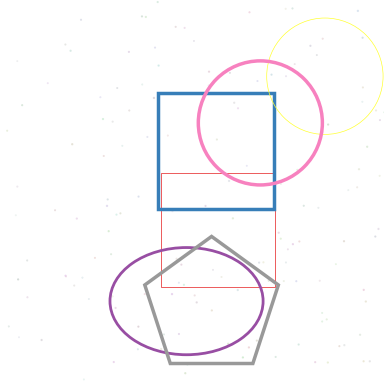[{"shape": "square", "thickness": 0.5, "radius": 0.74, "center": [0.567, 0.403]}, {"shape": "square", "thickness": 2.5, "radius": 0.76, "center": [0.561, 0.608]}, {"shape": "oval", "thickness": 2, "radius": 0.99, "center": [0.485, 0.218]}, {"shape": "circle", "thickness": 0.5, "radius": 0.76, "center": [0.844, 0.802]}, {"shape": "circle", "thickness": 2.5, "radius": 0.81, "center": [0.676, 0.681]}, {"shape": "pentagon", "thickness": 2.5, "radius": 0.91, "center": [0.55, 0.203]}]